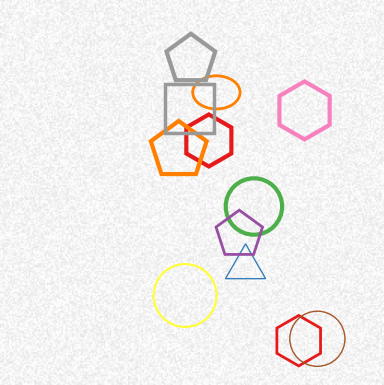[{"shape": "hexagon", "thickness": 2, "radius": 0.33, "center": [0.776, 0.115]}, {"shape": "hexagon", "thickness": 3, "radius": 0.34, "center": [0.542, 0.635]}, {"shape": "triangle", "thickness": 1, "radius": 0.3, "center": [0.638, 0.306]}, {"shape": "circle", "thickness": 3, "radius": 0.37, "center": [0.66, 0.464]}, {"shape": "pentagon", "thickness": 2, "radius": 0.32, "center": [0.622, 0.391]}, {"shape": "oval", "thickness": 2, "radius": 0.31, "center": [0.562, 0.76]}, {"shape": "pentagon", "thickness": 3, "radius": 0.38, "center": [0.464, 0.61]}, {"shape": "circle", "thickness": 1.5, "radius": 0.41, "center": [0.481, 0.232]}, {"shape": "circle", "thickness": 1, "radius": 0.36, "center": [0.824, 0.12]}, {"shape": "hexagon", "thickness": 3, "radius": 0.38, "center": [0.791, 0.713]}, {"shape": "square", "thickness": 2.5, "radius": 0.32, "center": [0.492, 0.718]}, {"shape": "pentagon", "thickness": 3, "radius": 0.33, "center": [0.496, 0.846]}]